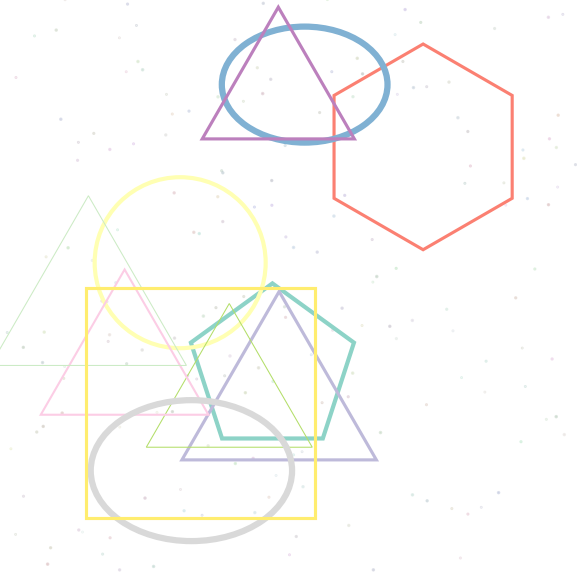[{"shape": "pentagon", "thickness": 2, "radius": 0.74, "center": [0.472, 0.36]}, {"shape": "circle", "thickness": 2, "radius": 0.74, "center": [0.312, 0.544]}, {"shape": "triangle", "thickness": 1.5, "radius": 0.97, "center": [0.483, 0.3]}, {"shape": "hexagon", "thickness": 1.5, "radius": 0.89, "center": [0.733, 0.745]}, {"shape": "oval", "thickness": 3, "radius": 0.72, "center": [0.528, 0.853]}, {"shape": "triangle", "thickness": 0.5, "radius": 0.83, "center": [0.397, 0.308]}, {"shape": "triangle", "thickness": 1, "radius": 0.84, "center": [0.216, 0.365]}, {"shape": "oval", "thickness": 3, "radius": 0.87, "center": [0.331, 0.184]}, {"shape": "triangle", "thickness": 1.5, "radius": 0.76, "center": [0.482, 0.835]}, {"shape": "triangle", "thickness": 0.5, "radius": 0.98, "center": [0.153, 0.464]}, {"shape": "square", "thickness": 1.5, "radius": 1.0, "center": [0.347, 0.302]}]